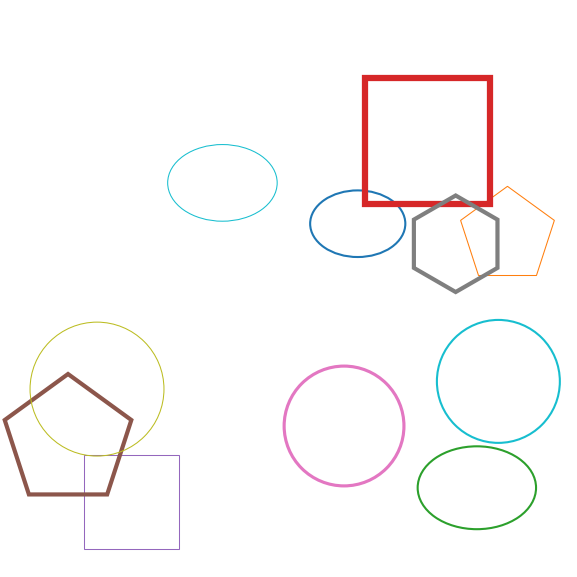[{"shape": "oval", "thickness": 1, "radius": 0.41, "center": [0.619, 0.612]}, {"shape": "pentagon", "thickness": 0.5, "radius": 0.43, "center": [0.879, 0.591]}, {"shape": "oval", "thickness": 1, "radius": 0.51, "center": [0.826, 0.155]}, {"shape": "square", "thickness": 3, "radius": 0.54, "center": [0.741, 0.755]}, {"shape": "square", "thickness": 0.5, "radius": 0.41, "center": [0.228, 0.13]}, {"shape": "pentagon", "thickness": 2, "radius": 0.58, "center": [0.118, 0.236]}, {"shape": "circle", "thickness": 1.5, "radius": 0.52, "center": [0.596, 0.261]}, {"shape": "hexagon", "thickness": 2, "radius": 0.42, "center": [0.789, 0.577]}, {"shape": "circle", "thickness": 0.5, "radius": 0.58, "center": [0.168, 0.325]}, {"shape": "circle", "thickness": 1, "radius": 0.53, "center": [0.863, 0.339]}, {"shape": "oval", "thickness": 0.5, "radius": 0.47, "center": [0.385, 0.682]}]